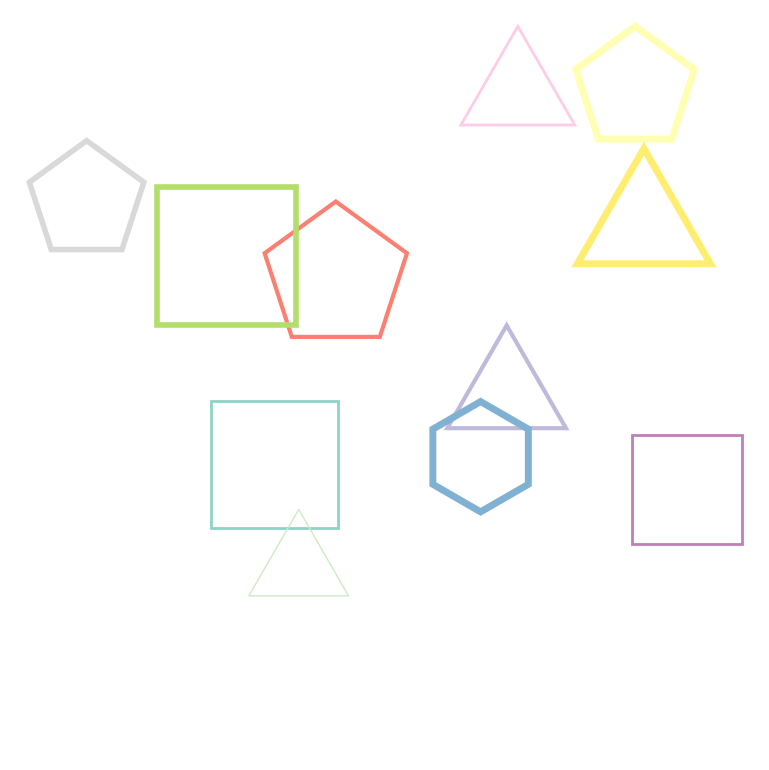[{"shape": "square", "thickness": 1, "radius": 0.41, "center": [0.357, 0.397]}, {"shape": "pentagon", "thickness": 2.5, "radius": 0.4, "center": [0.825, 0.885]}, {"shape": "triangle", "thickness": 1.5, "radius": 0.44, "center": [0.658, 0.488]}, {"shape": "pentagon", "thickness": 1.5, "radius": 0.49, "center": [0.436, 0.641]}, {"shape": "hexagon", "thickness": 2.5, "radius": 0.36, "center": [0.624, 0.407]}, {"shape": "square", "thickness": 2, "radius": 0.45, "center": [0.294, 0.668]}, {"shape": "triangle", "thickness": 1, "radius": 0.43, "center": [0.673, 0.88]}, {"shape": "pentagon", "thickness": 2, "radius": 0.39, "center": [0.112, 0.739]}, {"shape": "square", "thickness": 1, "radius": 0.36, "center": [0.892, 0.364]}, {"shape": "triangle", "thickness": 0.5, "radius": 0.37, "center": [0.388, 0.264]}, {"shape": "triangle", "thickness": 2.5, "radius": 0.5, "center": [0.836, 0.707]}]